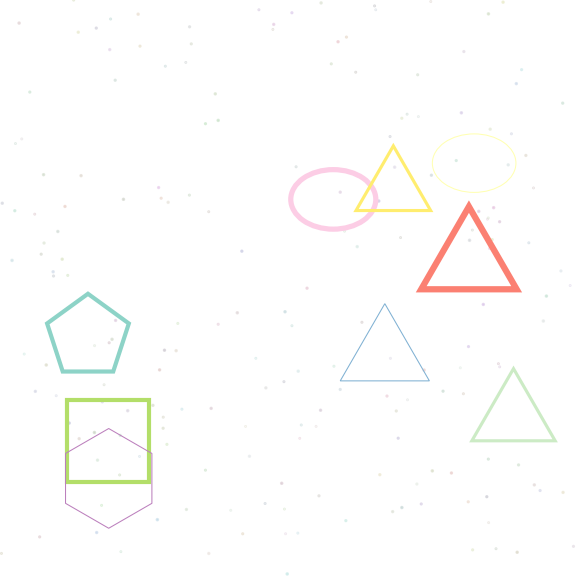[{"shape": "pentagon", "thickness": 2, "radius": 0.37, "center": [0.152, 0.416]}, {"shape": "oval", "thickness": 0.5, "radius": 0.36, "center": [0.821, 0.717]}, {"shape": "triangle", "thickness": 3, "radius": 0.48, "center": [0.812, 0.546]}, {"shape": "triangle", "thickness": 0.5, "radius": 0.45, "center": [0.666, 0.384]}, {"shape": "square", "thickness": 2, "radius": 0.36, "center": [0.187, 0.236]}, {"shape": "oval", "thickness": 2.5, "radius": 0.37, "center": [0.577, 0.654]}, {"shape": "hexagon", "thickness": 0.5, "radius": 0.43, "center": [0.188, 0.171]}, {"shape": "triangle", "thickness": 1.5, "radius": 0.42, "center": [0.889, 0.277]}, {"shape": "triangle", "thickness": 1.5, "radius": 0.37, "center": [0.681, 0.672]}]